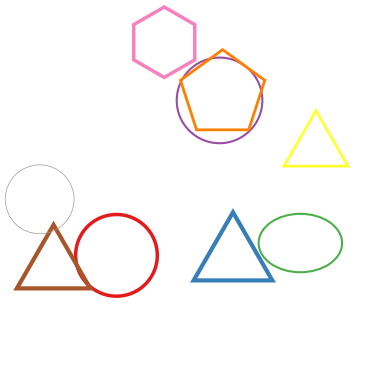[{"shape": "circle", "thickness": 2.5, "radius": 0.53, "center": [0.303, 0.337]}, {"shape": "triangle", "thickness": 3, "radius": 0.59, "center": [0.605, 0.331]}, {"shape": "oval", "thickness": 1.5, "radius": 0.54, "center": [0.78, 0.369]}, {"shape": "circle", "thickness": 1.5, "radius": 0.56, "center": [0.57, 0.739]}, {"shape": "pentagon", "thickness": 2, "radius": 0.58, "center": [0.578, 0.756]}, {"shape": "triangle", "thickness": 2, "radius": 0.48, "center": [0.821, 0.617]}, {"shape": "triangle", "thickness": 3, "radius": 0.55, "center": [0.139, 0.306]}, {"shape": "hexagon", "thickness": 2.5, "radius": 0.46, "center": [0.427, 0.89]}, {"shape": "circle", "thickness": 0.5, "radius": 0.45, "center": [0.103, 0.482]}]